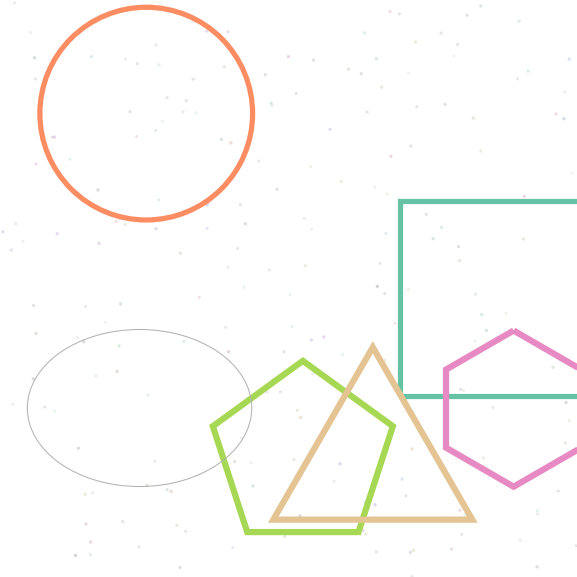[{"shape": "square", "thickness": 2.5, "radius": 0.85, "center": [0.862, 0.482]}, {"shape": "circle", "thickness": 2.5, "radius": 0.92, "center": [0.253, 0.802]}, {"shape": "hexagon", "thickness": 3, "radius": 0.68, "center": [0.889, 0.292]}, {"shape": "pentagon", "thickness": 3, "radius": 0.82, "center": [0.524, 0.21]}, {"shape": "triangle", "thickness": 3, "radius": 0.99, "center": [0.646, 0.199]}, {"shape": "oval", "thickness": 0.5, "radius": 0.97, "center": [0.242, 0.293]}]